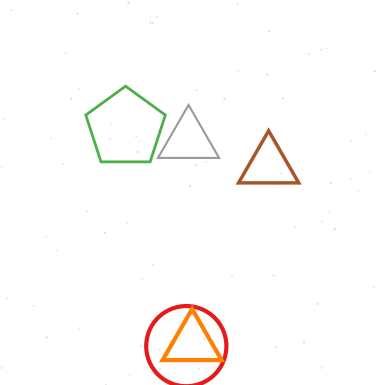[{"shape": "circle", "thickness": 3, "radius": 0.52, "center": [0.484, 0.101]}, {"shape": "pentagon", "thickness": 2, "radius": 0.54, "center": [0.326, 0.668]}, {"shape": "triangle", "thickness": 3, "radius": 0.44, "center": [0.499, 0.109]}, {"shape": "triangle", "thickness": 2.5, "radius": 0.45, "center": [0.698, 0.57]}, {"shape": "triangle", "thickness": 1.5, "radius": 0.46, "center": [0.49, 0.636]}]